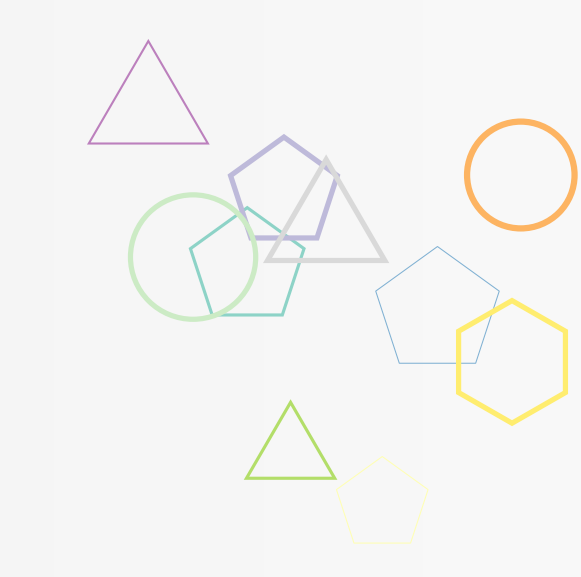[{"shape": "pentagon", "thickness": 1.5, "radius": 0.51, "center": [0.425, 0.537]}, {"shape": "pentagon", "thickness": 0.5, "radius": 0.41, "center": [0.658, 0.126]}, {"shape": "pentagon", "thickness": 2.5, "radius": 0.48, "center": [0.489, 0.665]}, {"shape": "pentagon", "thickness": 0.5, "radius": 0.56, "center": [0.753, 0.461]}, {"shape": "circle", "thickness": 3, "radius": 0.46, "center": [0.896, 0.696]}, {"shape": "triangle", "thickness": 1.5, "radius": 0.44, "center": [0.5, 0.215]}, {"shape": "triangle", "thickness": 2.5, "radius": 0.58, "center": [0.561, 0.606]}, {"shape": "triangle", "thickness": 1, "radius": 0.59, "center": [0.255, 0.81]}, {"shape": "circle", "thickness": 2.5, "radius": 0.54, "center": [0.332, 0.554]}, {"shape": "hexagon", "thickness": 2.5, "radius": 0.53, "center": [0.881, 0.372]}]